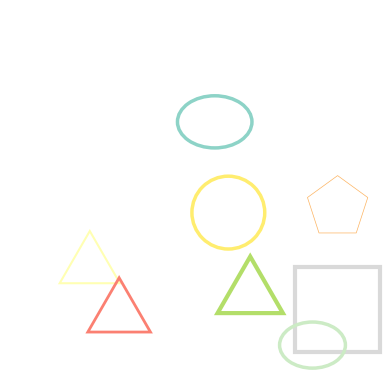[{"shape": "oval", "thickness": 2.5, "radius": 0.48, "center": [0.558, 0.684]}, {"shape": "triangle", "thickness": 1.5, "radius": 0.45, "center": [0.233, 0.31]}, {"shape": "triangle", "thickness": 2, "radius": 0.47, "center": [0.309, 0.185]}, {"shape": "pentagon", "thickness": 0.5, "radius": 0.41, "center": [0.877, 0.462]}, {"shape": "triangle", "thickness": 3, "radius": 0.49, "center": [0.65, 0.236]}, {"shape": "square", "thickness": 3, "radius": 0.55, "center": [0.876, 0.197]}, {"shape": "oval", "thickness": 2.5, "radius": 0.43, "center": [0.812, 0.104]}, {"shape": "circle", "thickness": 2.5, "radius": 0.47, "center": [0.593, 0.448]}]